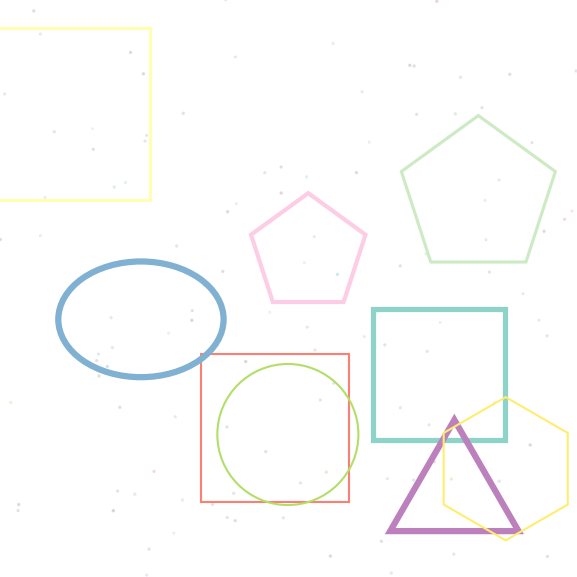[{"shape": "square", "thickness": 2.5, "radius": 0.57, "center": [0.76, 0.351]}, {"shape": "square", "thickness": 1.5, "radius": 0.74, "center": [0.111, 0.802]}, {"shape": "square", "thickness": 1, "radius": 0.64, "center": [0.476, 0.258]}, {"shape": "oval", "thickness": 3, "radius": 0.72, "center": [0.244, 0.446]}, {"shape": "circle", "thickness": 1, "radius": 0.61, "center": [0.498, 0.247]}, {"shape": "pentagon", "thickness": 2, "radius": 0.52, "center": [0.534, 0.56]}, {"shape": "triangle", "thickness": 3, "radius": 0.64, "center": [0.787, 0.144]}, {"shape": "pentagon", "thickness": 1.5, "radius": 0.7, "center": [0.828, 0.659]}, {"shape": "hexagon", "thickness": 1, "radius": 0.62, "center": [0.876, 0.187]}]